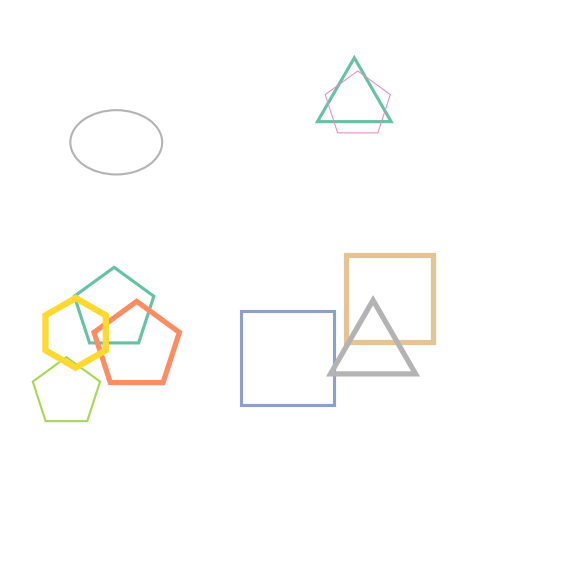[{"shape": "triangle", "thickness": 1.5, "radius": 0.37, "center": [0.614, 0.825]}, {"shape": "pentagon", "thickness": 1.5, "radius": 0.36, "center": [0.198, 0.464]}, {"shape": "pentagon", "thickness": 2.5, "radius": 0.39, "center": [0.237, 0.4]}, {"shape": "square", "thickness": 1.5, "radius": 0.4, "center": [0.497, 0.379]}, {"shape": "pentagon", "thickness": 0.5, "radius": 0.3, "center": [0.62, 0.817]}, {"shape": "pentagon", "thickness": 1, "radius": 0.31, "center": [0.115, 0.319]}, {"shape": "hexagon", "thickness": 3, "radius": 0.3, "center": [0.131, 0.423]}, {"shape": "square", "thickness": 2.5, "radius": 0.38, "center": [0.674, 0.482]}, {"shape": "triangle", "thickness": 2.5, "radius": 0.43, "center": [0.646, 0.394]}, {"shape": "oval", "thickness": 1, "radius": 0.4, "center": [0.201, 0.753]}]